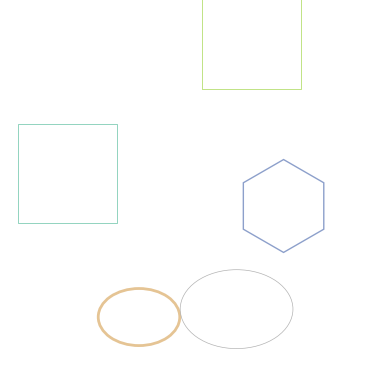[{"shape": "square", "thickness": 0.5, "radius": 0.64, "center": [0.175, 0.55]}, {"shape": "hexagon", "thickness": 1, "radius": 0.6, "center": [0.737, 0.465]}, {"shape": "square", "thickness": 0.5, "radius": 0.64, "center": [0.653, 0.896]}, {"shape": "oval", "thickness": 2, "radius": 0.53, "center": [0.361, 0.176]}, {"shape": "oval", "thickness": 0.5, "radius": 0.73, "center": [0.614, 0.197]}]